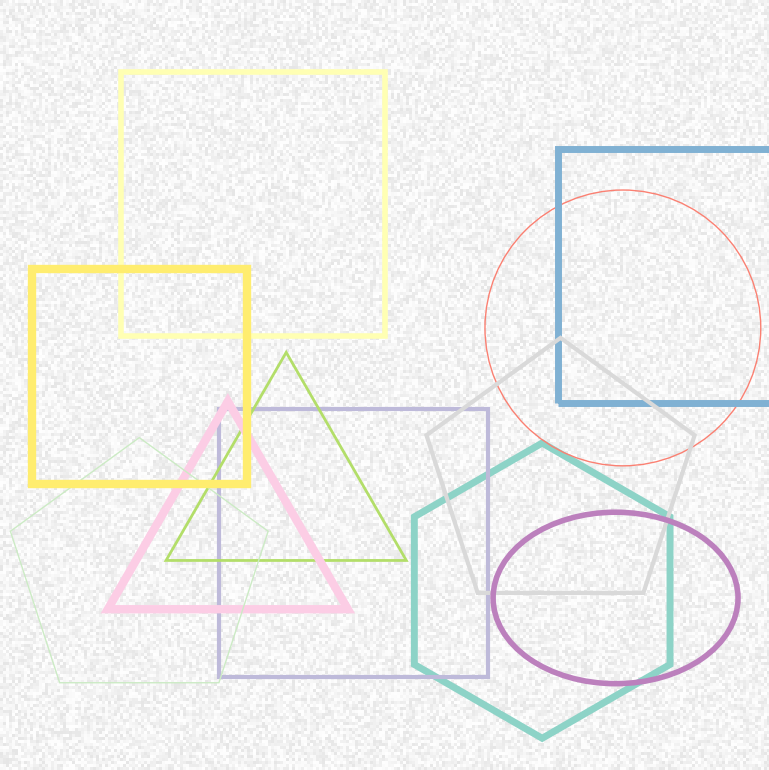[{"shape": "hexagon", "thickness": 2.5, "radius": 0.96, "center": [0.704, 0.233]}, {"shape": "square", "thickness": 2, "radius": 0.86, "center": [0.329, 0.735]}, {"shape": "square", "thickness": 1.5, "radius": 0.87, "center": [0.459, 0.295]}, {"shape": "circle", "thickness": 0.5, "radius": 0.9, "center": [0.809, 0.574]}, {"shape": "square", "thickness": 2.5, "radius": 0.82, "center": [0.89, 0.642]}, {"shape": "triangle", "thickness": 1, "radius": 0.9, "center": [0.372, 0.362]}, {"shape": "triangle", "thickness": 3, "radius": 0.9, "center": [0.296, 0.299]}, {"shape": "pentagon", "thickness": 1.5, "radius": 0.92, "center": [0.728, 0.378]}, {"shape": "oval", "thickness": 2, "radius": 0.8, "center": [0.799, 0.223]}, {"shape": "pentagon", "thickness": 0.5, "radius": 0.88, "center": [0.181, 0.256]}, {"shape": "square", "thickness": 3, "radius": 0.7, "center": [0.182, 0.511]}]